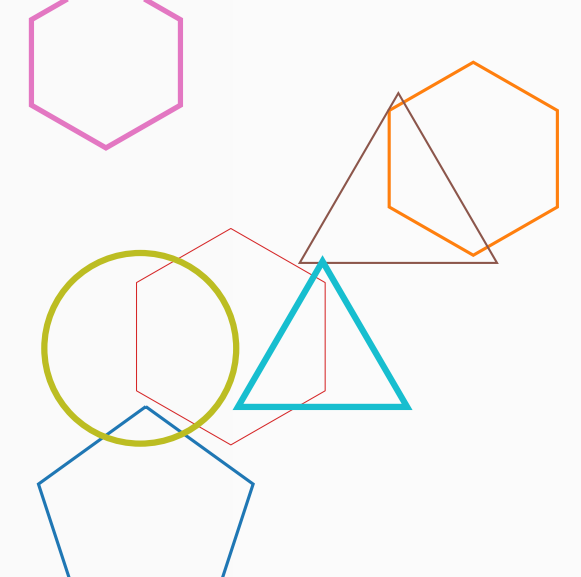[{"shape": "pentagon", "thickness": 1.5, "radius": 0.97, "center": [0.251, 0.101]}, {"shape": "hexagon", "thickness": 1.5, "radius": 0.84, "center": [0.814, 0.724]}, {"shape": "hexagon", "thickness": 0.5, "radius": 0.94, "center": [0.397, 0.416]}, {"shape": "triangle", "thickness": 1, "radius": 0.98, "center": [0.685, 0.642]}, {"shape": "hexagon", "thickness": 2.5, "radius": 0.74, "center": [0.182, 0.891]}, {"shape": "circle", "thickness": 3, "radius": 0.83, "center": [0.241, 0.396]}, {"shape": "triangle", "thickness": 3, "radius": 0.84, "center": [0.555, 0.379]}]